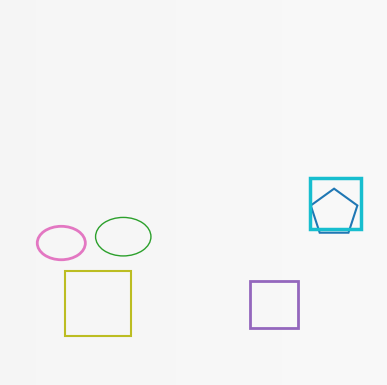[{"shape": "pentagon", "thickness": 1.5, "radius": 0.32, "center": [0.862, 0.447]}, {"shape": "oval", "thickness": 1, "radius": 0.36, "center": [0.318, 0.385]}, {"shape": "square", "thickness": 2, "radius": 0.31, "center": [0.707, 0.21]}, {"shape": "oval", "thickness": 2, "radius": 0.31, "center": [0.158, 0.369]}, {"shape": "square", "thickness": 1.5, "radius": 0.43, "center": [0.253, 0.212]}, {"shape": "square", "thickness": 2.5, "radius": 0.33, "center": [0.866, 0.472]}]